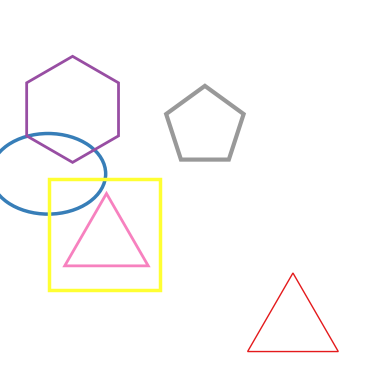[{"shape": "triangle", "thickness": 1, "radius": 0.68, "center": [0.761, 0.155]}, {"shape": "oval", "thickness": 2.5, "radius": 0.75, "center": [0.125, 0.549]}, {"shape": "hexagon", "thickness": 2, "radius": 0.69, "center": [0.189, 0.716]}, {"shape": "square", "thickness": 2.5, "radius": 0.72, "center": [0.271, 0.39]}, {"shape": "triangle", "thickness": 2, "radius": 0.63, "center": [0.277, 0.372]}, {"shape": "pentagon", "thickness": 3, "radius": 0.53, "center": [0.532, 0.671]}]